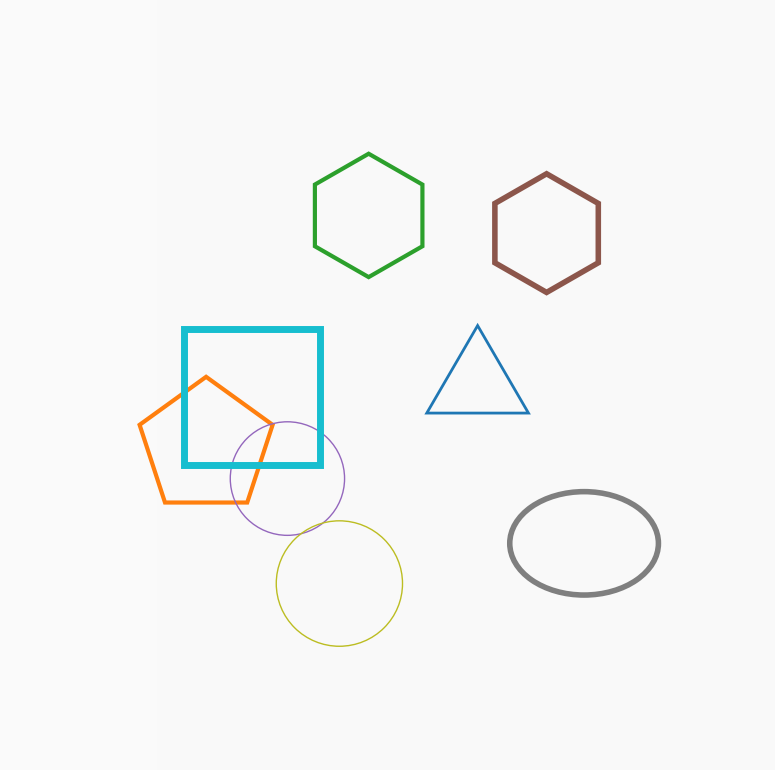[{"shape": "triangle", "thickness": 1, "radius": 0.38, "center": [0.616, 0.501]}, {"shape": "pentagon", "thickness": 1.5, "radius": 0.45, "center": [0.266, 0.42]}, {"shape": "hexagon", "thickness": 1.5, "radius": 0.4, "center": [0.476, 0.72]}, {"shape": "circle", "thickness": 0.5, "radius": 0.37, "center": [0.371, 0.378]}, {"shape": "hexagon", "thickness": 2, "radius": 0.39, "center": [0.705, 0.697]}, {"shape": "oval", "thickness": 2, "radius": 0.48, "center": [0.754, 0.294]}, {"shape": "circle", "thickness": 0.5, "radius": 0.41, "center": [0.438, 0.242]}, {"shape": "square", "thickness": 2.5, "radius": 0.44, "center": [0.325, 0.484]}]